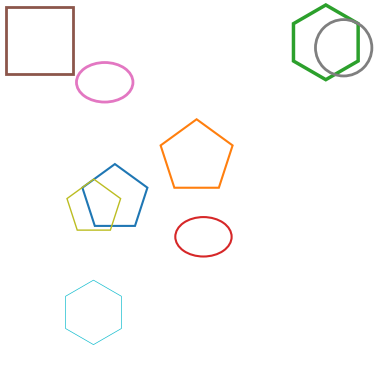[{"shape": "pentagon", "thickness": 1.5, "radius": 0.44, "center": [0.298, 0.485]}, {"shape": "pentagon", "thickness": 1.5, "radius": 0.49, "center": [0.511, 0.592]}, {"shape": "hexagon", "thickness": 2.5, "radius": 0.48, "center": [0.846, 0.89]}, {"shape": "oval", "thickness": 1.5, "radius": 0.37, "center": [0.528, 0.385]}, {"shape": "square", "thickness": 2, "radius": 0.43, "center": [0.102, 0.895]}, {"shape": "oval", "thickness": 2, "radius": 0.37, "center": [0.272, 0.786]}, {"shape": "circle", "thickness": 2, "radius": 0.37, "center": [0.893, 0.876]}, {"shape": "pentagon", "thickness": 1, "radius": 0.37, "center": [0.244, 0.462]}, {"shape": "hexagon", "thickness": 0.5, "radius": 0.42, "center": [0.243, 0.189]}]